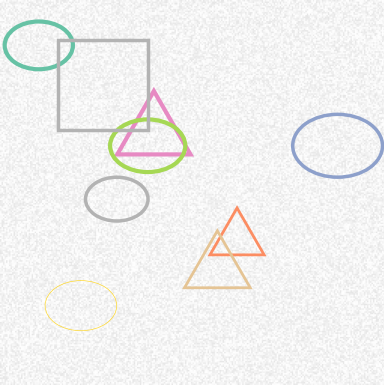[{"shape": "oval", "thickness": 3, "radius": 0.44, "center": [0.101, 0.882]}, {"shape": "triangle", "thickness": 2, "radius": 0.41, "center": [0.616, 0.379]}, {"shape": "oval", "thickness": 2.5, "radius": 0.58, "center": [0.877, 0.621]}, {"shape": "triangle", "thickness": 3, "radius": 0.55, "center": [0.4, 0.654]}, {"shape": "oval", "thickness": 3, "radius": 0.49, "center": [0.384, 0.621]}, {"shape": "oval", "thickness": 0.5, "radius": 0.47, "center": [0.21, 0.206]}, {"shape": "triangle", "thickness": 2, "radius": 0.49, "center": [0.565, 0.302]}, {"shape": "oval", "thickness": 2.5, "radius": 0.41, "center": [0.303, 0.483]}, {"shape": "square", "thickness": 2.5, "radius": 0.58, "center": [0.267, 0.78]}]